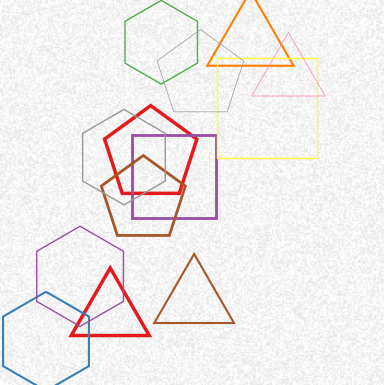[{"shape": "pentagon", "thickness": 2.5, "radius": 0.63, "center": [0.391, 0.6]}, {"shape": "triangle", "thickness": 2.5, "radius": 0.58, "center": [0.286, 0.187]}, {"shape": "hexagon", "thickness": 1.5, "radius": 0.64, "center": [0.119, 0.113]}, {"shape": "hexagon", "thickness": 1, "radius": 0.54, "center": [0.419, 0.89]}, {"shape": "square", "thickness": 2, "radius": 0.54, "center": [0.452, 0.542]}, {"shape": "hexagon", "thickness": 1, "radius": 0.65, "center": [0.208, 0.282]}, {"shape": "triangle", "thickness": 1.5, "radius": 0.65, "center": [0.65, 0.894]}, {"shape": "square", "thickness": 1, "radius": 0.65, "center": [0.693, 0.72]}, {"shape": "triangle", "thickness": 1.5, "radius": 0.6, "center": [0.504, 0.221]}, {"shape": "pentagon", "thickness": 2, "radius": 0.57, "center": [0.372, 0.481]}, {"shape": "triangle", "thickness": 0.5, "radius": 0.55, "center": [0.749, 0.806]}, {"shape": "pentagon", "thickness": 0.5, "radius": 0.59, "center": [0.521, 0.805]}, {"shape": "hexagon", "thickness": 1, "radius": 0.62, "center": [0.322, 0.592]}]